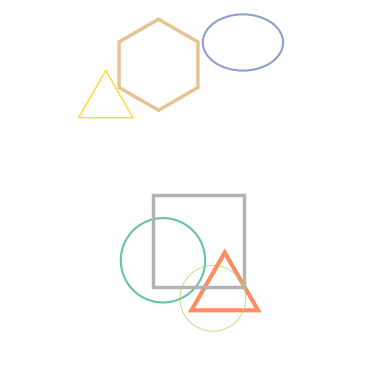[{"shape": "circle", "thickness": 1.5, "radius": 0.55, "center": [0.423, 0.324]}, {"shape": "triangle", "thickness": 3, "radius": 0.5, "center": [0.584, 0.244]}, {"shape": "oval", "thickness": 1.5, "radius": 0.52, "center": [0.631, 0.89]}, {"shape": "circle", "thickness": 0.5, "radius": 0.43, "center": [0.553, 0.225]}, {"shape": "triangle", "thickness": 1, "radius": 0.41, "center": [0.275, 0.735]}, {"shape": "hexagon", "thickness": 2.5, "radius": 0.59, "center": [0.412, 0.832]}, {"shape": "square", "thickness": 2.5, "radius": 0.6, "center": [0.516, 0.374]}]